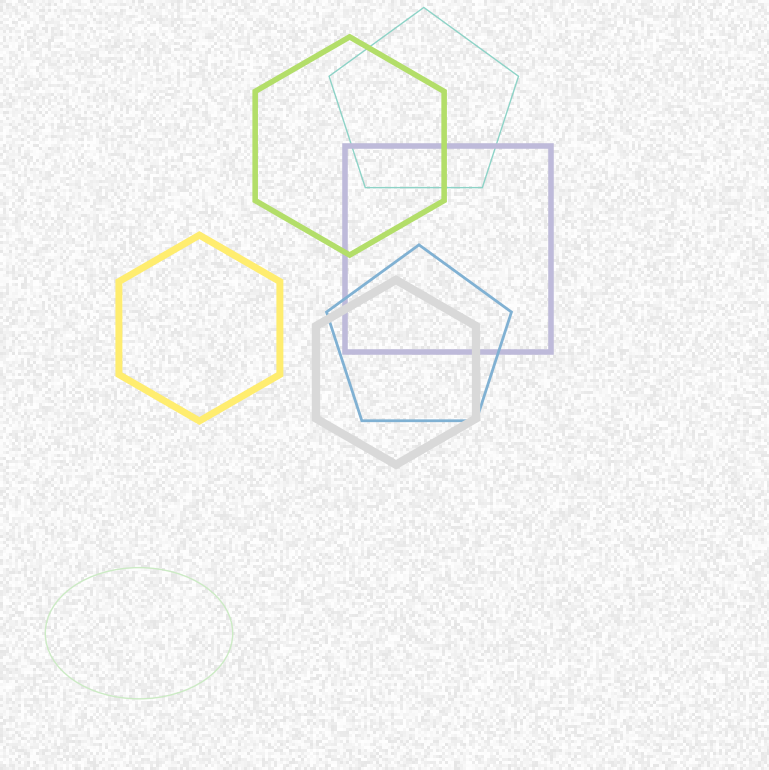[{"shape": "pentagon", "thickness": 0.5, "radius": 0.65, "center": [0.55, 0.861]}, {"shape": "square", "thickness": 2, "radius": 0.67, "center": [0.582, 0.677]}, {"shape": "pentagon", "thickness": 1, "radius": 0.63, "center": [0.544, 0.556]}, {"shape": "hexagon", "thickness": 2, "radius": 0.71, "center": [0.454, 0.81]}, {"shape": "hexagon", "thickness": 3, "radius": 0.6, "center": [0.514, 0.517]}, {"shape": "oval", "thickness": 0.5, "radius": 0.61, "center": [0.181, 0.178]}, {"shape": "hexagon", "thickness": 2.5, "radius": 0.6, "center": [0.259, 0.574]}]